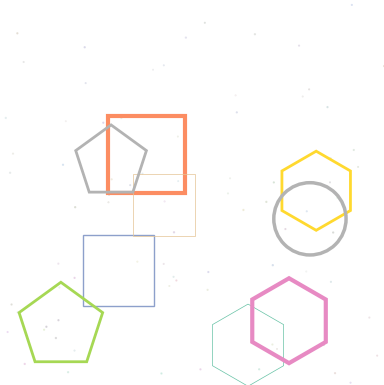[{"shape": "hexagon", "thickness": 0.5, "radius": 0.53, "center": [0.644, 0.103]}, {"shape": "square", "thickness": 3, "radius": 0.5, "center": [0.382, 0.599]}, {"shape": "square", "thickness": 1, "radius": 0.46, "center": [0.308, 0.298]}, {"shape": "hexagon", "thickness": 3, "radius": 0.55, "center": [0.751, 0.167]}, {"shape": "pentagon", "thickness": 2, "radius": 0.57, "center": [0.158, 0.153]}, {"shape": "hexagon", "thickness": 2, "radius": 0.51, "center": [0.821, 0.505]}, {"shape": "square", "thickness": 0.5, "radius": 0.41, "center": [0.427, 0.468]}, {"shape": "circle", "thickness": 2.5, "radius": 0.47, "center": [0.805, 0.432]}, {"shape": "pentagon", "thickness": 2, "radius": 0.48, "center": [0.289, 0.579]}]